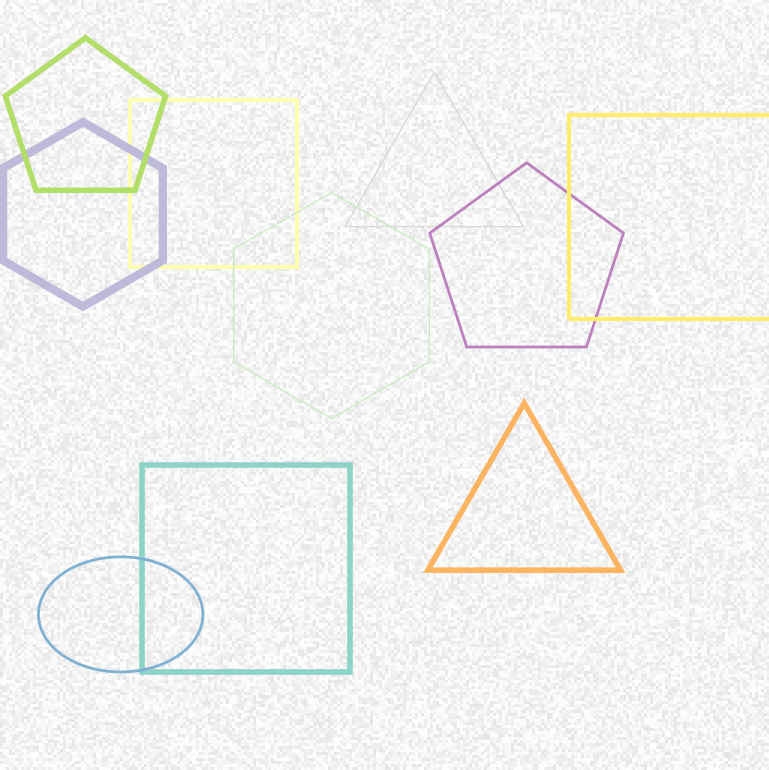[{"shape": "square", "thickness": 2, "radius": 0.67, "center": [0.32, 0.262]}, {"shape": "square", "thickness": 1.5, "radius": 0.54, "center": [0.277, 0.761]}, {"shape": "hexagon", "thickness": 3, "radius": 0.6, "center": [0.108, 0.722]}, {"shape": "oval", "thickness": 1, "radius": 0.53, "center": [0.157, 0.202]}, {"shape": "triangle", "thickness": 2, "radius": 0.72, "center": [0.681, 0.332]}, {"shape": "pentagon", "thickness": 2, "radius": 0.55, "center": [0.111, 0.841]}, {"shape": "triangle", "thickness": 0.5, "radius": 0.67, "center": [0.564, 0.773]}, {"shape": "pentagon", "thickness": 1, "radius": 0.66, "center": [0.684, 0.656]}, {"shape": "hexagon", "thickness": 0.5, "radius": 0.73, "center": [0.43, 0.603]}, {"shape": "square", "thickness": 1.5, "radius": 0.66, "center": [0.871, 0.719]}]